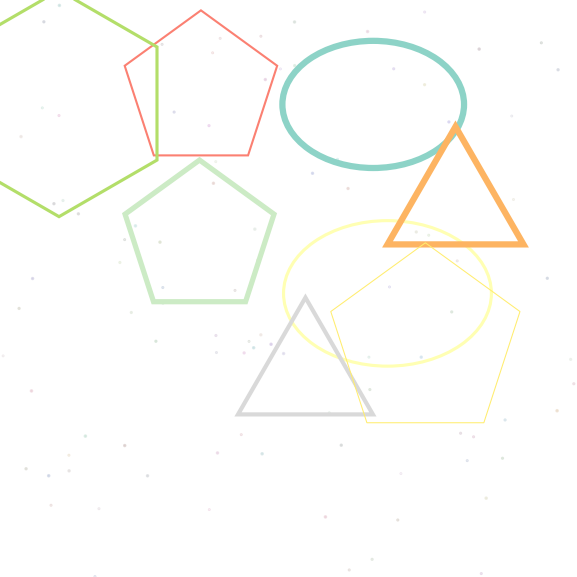[{"shape": "oval", "thickness": 3, "radius": 0.79, "center": [0.646, 0.818]}, {"shape": "oval", "thickness": 1.5, "radius": 0.9, "center": [0.671, 0.491]}, {"shape": "pentagon", "thickness": 1, "radius": 0.69, "center": [0.348, 0.842]}, {"shape": "triangle", "thickness": 3, "radius": 0.68, "center": [0.789, 0.644]}, {"shape": "hexagon", "thickness": 1.5, "radius": 0.98, "center": [0.102, 0.82]}, {"shape": "triangle", "thickness": 2, "radius": 0.67, "center": [0.529, 0.349]}, {"shape": "pentagon", "thickness": 2.5, "radius": 0.68, "center": [0.346, 0.586]}, {"shape": "pentagon", "thickness": 0.5, "radius": 0.86, "center": [0.737, 0.406]}]